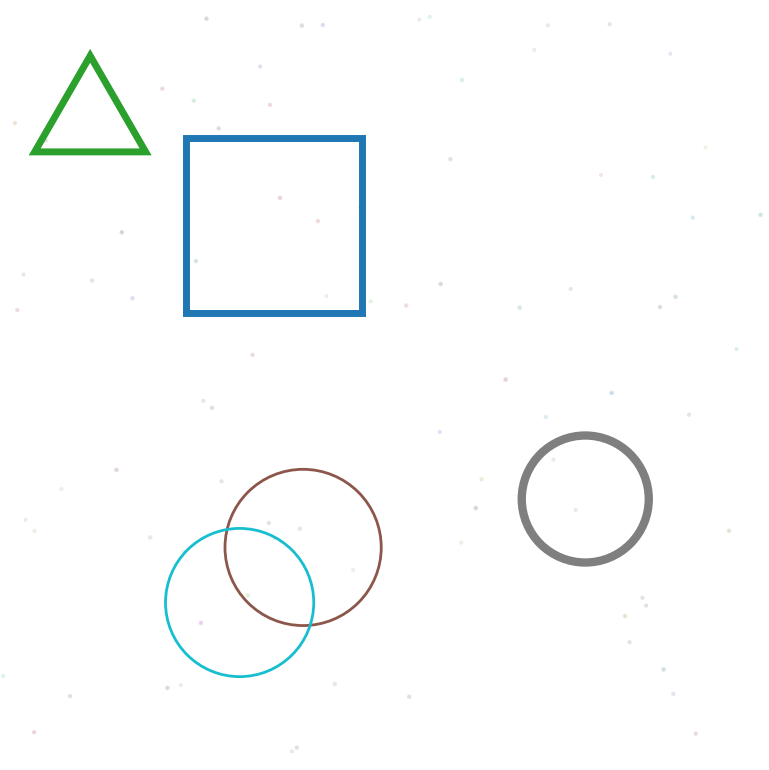[{"shape": "square", "thickness": 2.5, "radius": 0.57, "center": [0.356, 0.707]}, {"shape": "triangle", "thickness": 2.5, "radius": 0.42, "center": [0.117, 0.844]}, {"shape": "circle", "thickness": 1, "radius": 0.51, "center": [0.394, 0.289]}, {"shape": "circle", "thickness": 3, "radius": 0.41, "center": [0.76, 0.352]}, {"shape": "circle", "thickness": 1, "radius": 0.48, "center": [0.311, 0.218]}]